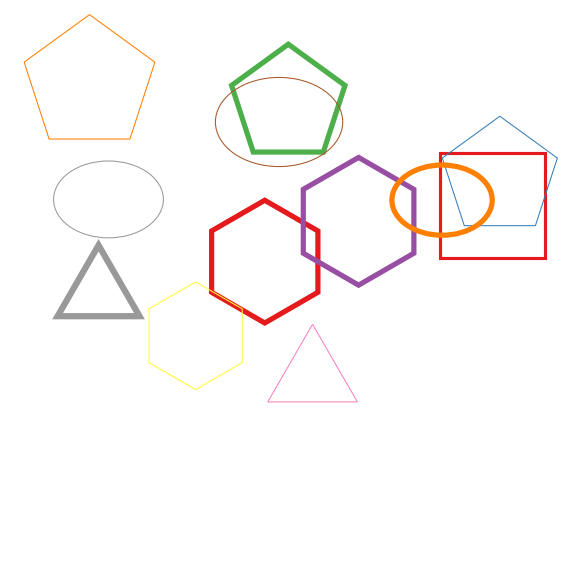[{"shape": "hexagon", "thickness": 2.5, "radius": 0.53, "center": [0.458, 0.546]}, {"shape": "square", "thickness": 1.5, "radius": 0.46, "center": [0.853, 0.644]}, {"shape": "pentagon", "thickness": 0.5, "radius": 0.52, "center": [0.866, 0.693]}, {"shape": "pentagon", "thickness": 2.5, "radius": 0.52, "center": [0.499, 0.819]}, {"shape": "hexagon", "thickness": 2.5, "radius": 0.55, "center": [0.621, 0.616]}, {"shape": "pentagon", "thickness": 0.5, "radius": 0.6, "center": [0.155, 0.855]}, {"shape": "oval", "thickness": 2.5, "radius": 0.43, "center": [0.765, 0.653]}, {"shape": "hexagon", "thickness": 0.5, "radius": 0.47, "center": [0.339, 0.418]}, {"shape": "oval", "thickness": 0.5, "radius": 0.55, "center": [0.483, 0.788]}, {"shape": "triangle", "thickness": 0.5, "radius": 0.45, "center": [0.541, 0.348]}, {"shape": "oval", "thickness": 0.5, "radius": 0.48, "center": [0.188, 0.654]}, {"shape": "triangle", "thickness": 3, "radius": 0.41, "center": [0.171, 0.493]}]